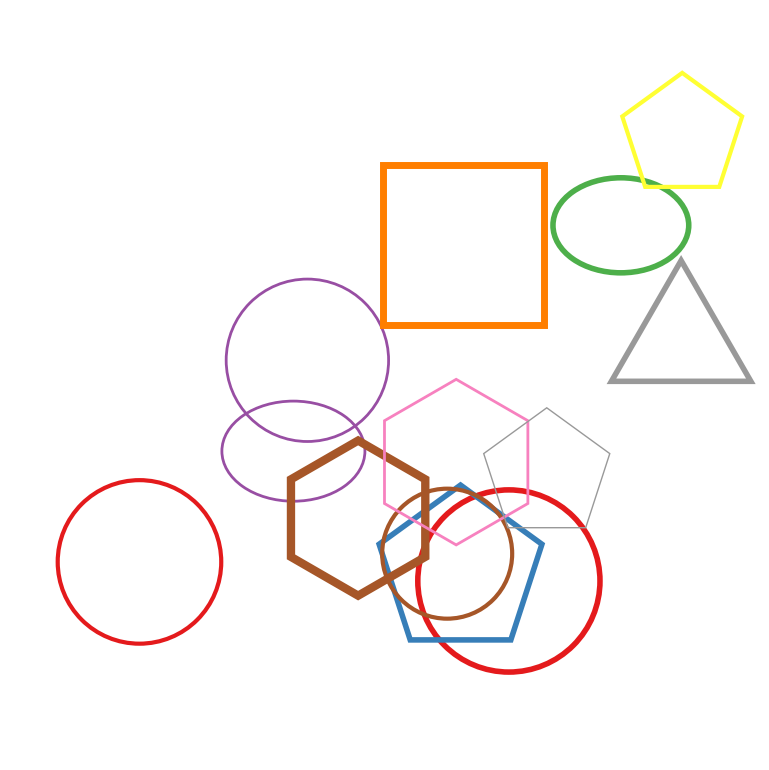[{"shape": "circle", "thickness": 2, "radius": 0.59, "center": [0.661, 0.245]}, {"shape": "circle", "thickness": 1.5, "radius": 0.53, "center": [0.181, 0.27]}, {"shape": "pentagon", "thickness": 2, "radius": 0.56, "center": [0.598, 0.259]}, {"shape": "oval", "thickness": 2, "radius": 0.44, "center": [0.806, 0.707]}, {"shape": "oval", "thickness": 1, "radius": 0.46, "center": [0.381, 0.414]}, {"shape": "circle", "thickness": 1, "radius": 0.53, "center": [0.399, 0.532]}, {"shape": "square", "thickness": 2.5, "radius": 0.52, "center": [0.602, 0.682]}, {"shape": "pentagon", "thickness": 1.5, "radius": 0.41, "center": [0.886, 0.824]}, {"shape": "circle", "thickness": 1.5, "radius": 0.42, "center": [0.581, 0.281]}, {"shape": "hexagon", "thickness": 3, "radius": 0.5, "center": [0.465, 0.327]}, {"shape": "hexagon", "thickness": 1, "radius": 0.54, "center": [0.592, 0.4]}, {"shape": "triangle", "thickness": 2, "radius": 0.52, "center": [0.885, 0.557]}, {"shape": "pentagon", "thickness": 0.5, "radius": 0.43, "center": [0.71, 0.384]}]